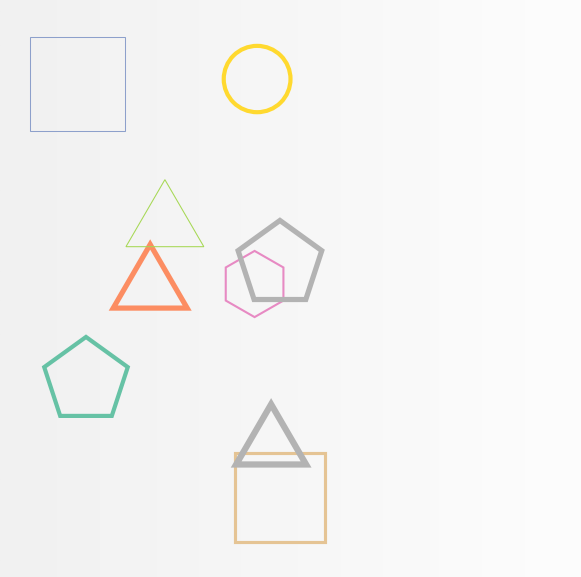[{"shape": "pentagon", "thickness": 2, "radius": 0.38, "center": [0.148, 0.34]}, {"shape": "triangle", "thickness": 2.5, "radius": 0.37, "center": [0.258, 0.502]}, {"shape": "square", "thickness": 0.5, "radius": 0.41, "center": [0.134, 0.854]}, {"shape": "hexagon", "thickness": 1, "radius": 0.29, "center": [0.438, 0.507]}, {"shape": "triangle", "thickness": 0.5, "radius": 0.39, "center": [0.284, 0.611]}, {"shape": "circle", "thickness": 2, "radius": 0.29, "center": [0.442, 0.862]}, {"shape": "square", "thickness": 1.5, "radius": 0.39, "center": [0.482, 0.138]}, {"shape": "triangle", "thickness": 3, "radius": 0.35, "center": [0.466, 0.23]}, {"shape": "pentagon", "thickness": 2.5, "radius": 0.38, "center": [0.482, 0.542]}]